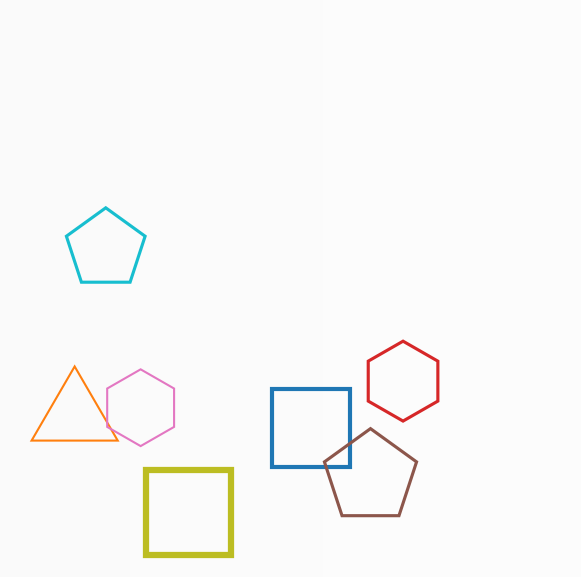[{"shape": "square", "thickness": 2, "radius": 0.34, "center": [0.535, 0.258]}, {"shape": "triangle", "thickness": 1, "radius": 0.43, "center": [0.128, 0.279]}, {"shape": "hexagon", "thickness": 1.5, "radius": 0.35, "center": [0.693, 0.339]}, {"shape": "pentagon", "thickness": 1.5, "radius": 0.42, "center": [0.637, 0.174]}, {"shape": "hexagon", "thickness": 1, "radius": 0.33, "center": [0.242, 0.293]}, {"shape": "square", "thickness": 3, "radius": 0.37, "center": [0.324, 0.111]}, {"shape": "pentagon", "thickness": 1.5, "radius": 0.36, "center": [0.182, 0.568]}]